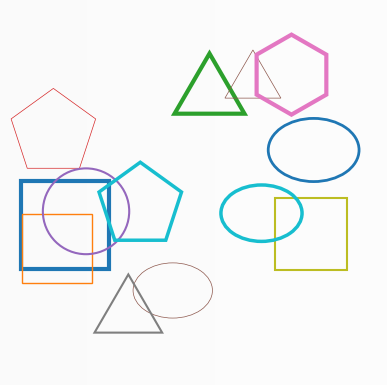[{"shape": "square", "thickness": 3, "radius": 0.57, "center": [0.167, 0.415]}, {"shape": "oval", "thickness": 2, "radius": 0.59, "center": [0.809, 0.61]}, {"shape": "square", "thickness": 1, "radius": 0.45, "center": [0.147, 0.355]}, {"shape": "triangle", "thickness": 3, "radius": 0.52, "center": [0.541, 0.757]}, {"shape": "pentagon", "thickness": 0.5, "radius": 0.57, "center": [0.138, 0.656]}, {"shape": "circle", "thickness": 1.5, "radius": 0.56, "center": [0.222, 0.451]}, {"shape": "triangle", "thickness": 0.5, "radius": 0.42, "center": [0.653, 0.787]}, {"shape": "oval", "thickness": 0.5, "radius": 0.51, "center": [0.446, 0.246]}, {"shape": "hexagon", "thickness": 3, "radius": 0.52, "center": [0.752, 0.806]}, {"shape": "triangle", "thickness": 1.5, "radius": 0.5, "center": [0.331, 0.186]}, {"shape": "square", "thickness": 1.5, "radius": 0.46, "center": [0.802, 0.392]}, {"shape": "oval", "thickness": 2.5, "radius": 0.52, "center": [0.675, 0.446]}, {"shape": "pentagon", "thickness": 2.5, "radius": 0.56, "center": [0.362, 0.467]}]